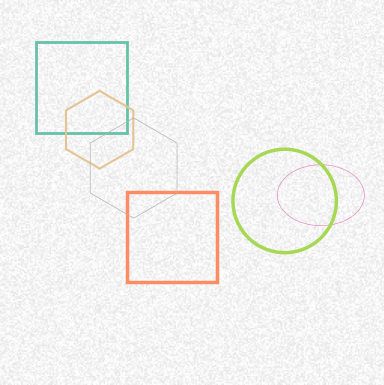[{"shape": "square", "thickness": 2, "radius": 0.59, "center": [0.212, 0.772]}, {"shape": "square", "thickness": 2.5, "radius": 0.58, "center": [0.446, 0.386]}, {"shape": "oval", "thickness": 0.5, "radius": 0.57, "center": [0.833, 0.493]}, {"shape": "circle", "thickness": 2.5, "radius": 0.67, "center": [0.739, 0.478]}, {"shape": "hexagon", "thickness": 1.5, "radius": 0.5, "center": [0.259, 0.663]}, {"shape": "hexagon", "thickness": 0.5, "radius": 0.65, "center": [0.347, 0.564]}]